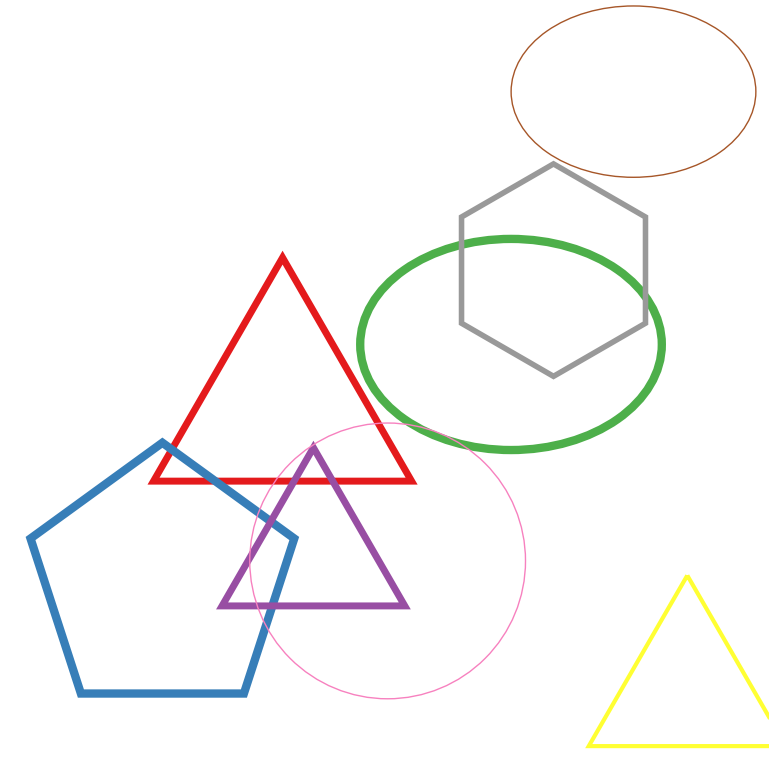[{"shape": "triangle", "thickness": 2.5, "radius": 0.97, "center": [0.367, 0.472]}, {"shape": "pentagon", "thickness": 3, "radius": 0.9, "center": [0.211, 0.245]}, {"shape": "oval", "thickness": 3, "radius": 0.98, "center": [0.664, 0.553]}, {"shape": "triangle", "thickness": 2.5, "radius": 0.68, "center": [0.407, 0.282]}, {"shape": "triangle", "thickness": 1.5, "radius": 0.74, "center": [0.893, 0.105]}, {"shape": "oval", "thickness": 0.5, "radius": 0.79, "center": [0.823, 0.881]}, {"shape": "circle", "thickness": 0.5, "radius": 0.9, "center": [0.503, 0.272]}, {"shape": "hexagon", "thickness": 2, "radius": 0.69, "center": [0.719, 0.649]}]